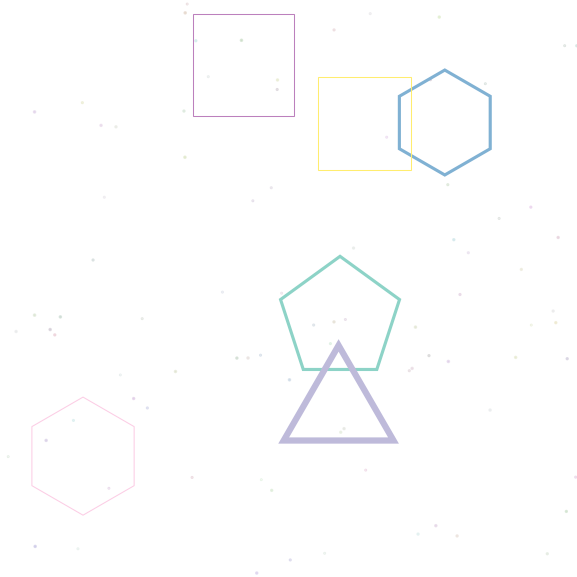[{"shape": "pentagon", "thickness": 1.5, "radius": 0.54, "center": [0.589, 0.447]}, {"shape": "triangle", "thickness": 3, "radius": 0.55, "center": [0.586, 0.291]}, {"shape": "hexagon", "thickness": 1.5, "radius": 0.45, "center": [0.77, 0.787]}, {"shape": "hexagon", "thickness": 0.5, "radius": 0.51, "center": [0.144, 0.209]}, {"shape": "square", "thickness": 0.5, "radius": 0.44, "center": [0.421, 0.887]}, {"shape": "square", "thickness": 0.5, "radius": 0.4, "center": [0.632, 0.786]}]